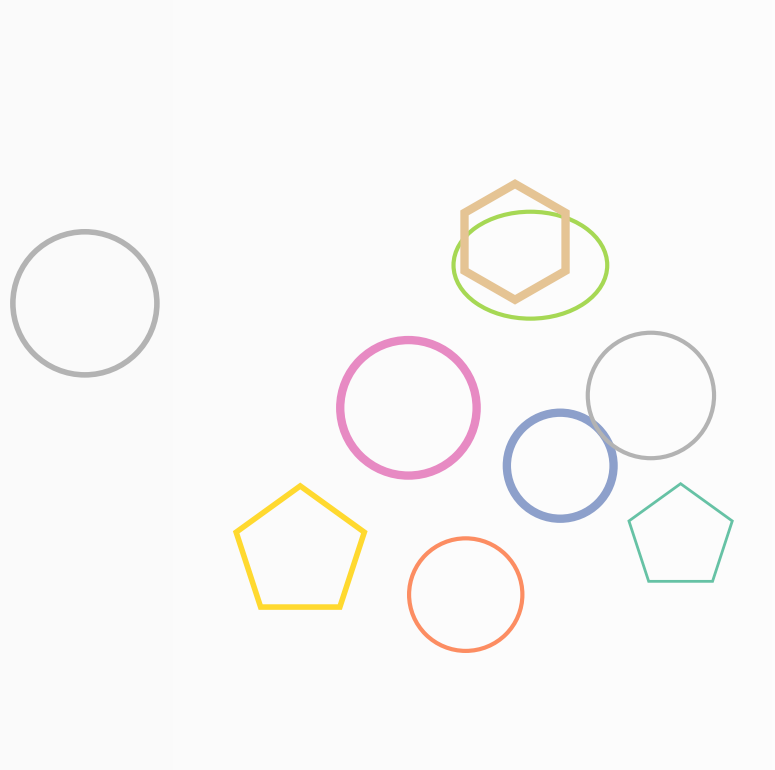[{"shape": "pentagon", "thickness": 1, "radius": 0.35, "center": [0.878, 0.302]}, {"shape": "circle", "thickness": 1.5, "radius": 0.37, "center": [0.601, 0.228]}, {"shape": "circle", "thickness": 3, "radius": 0.34, "center": [0.723, 0.395]}, {"shape": "circle", "thickness": 3, "radius": 0.44, "center": [0.527, 0.47]}, {"shape": "oval", "thickness": 1.5, "radius": 0.5, "center": [0.684, 0.656]}, {"shape": "pentagon", "thickness": 2, "radius": 0.43, "center": [0.387, 0.282]}, {"shape": "hexagon", "thickness": 3, "radius": 0.38, "center": [0.665, 0.686]}, {"shape": "circle", "thickness": 1.5, "radius": 0.41, "center": [0.84, 0.486]}, {"shape": "circle", "thickness": 2, "radius": 0.46, "center": [0.11, 0.606]}]